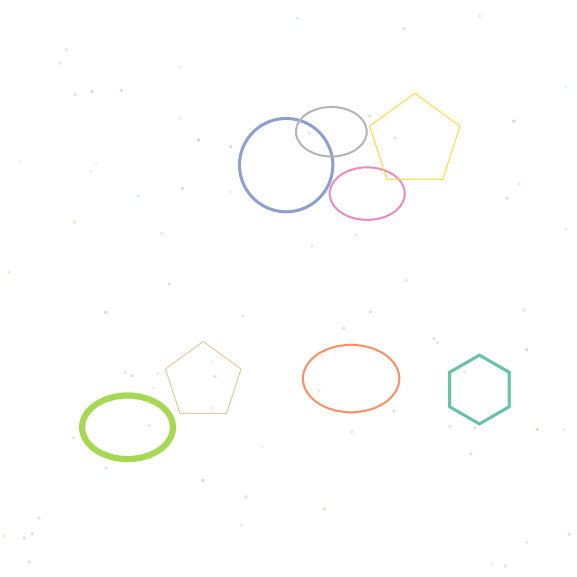[{"shape": "hexagon", "thickness": 1.5, "radius": 0.3, "center": [0.83, 0.325]}, {"shape": "oval", "thickness": 1, "radius": 0.42, "center": [0.608, 0.344]}, {"shape": "circle", "thickness": 1.5, "radius": 0.4, "center": [0.495, 0.713]}, {"shape": "oval", "thickness": 1, "radius": 0.33, "center": [0.636, 0.664]}, {"shape": "oval", "thickness": 3, "radius": 0.39, "center": [0.221, 0.259]}, {"shape": "pentagon", "thickness": 0.5, "radius": 0.41, "center": [0.718, 0.755]}, {"shape": "pentagon", "thickness": 0.5, "radius": 0.34, "center": [0.352, 0.339]}, {"shape": "oval", "thickness": 1, "radius": 0.31, "center": [0.574, 0.771]}]